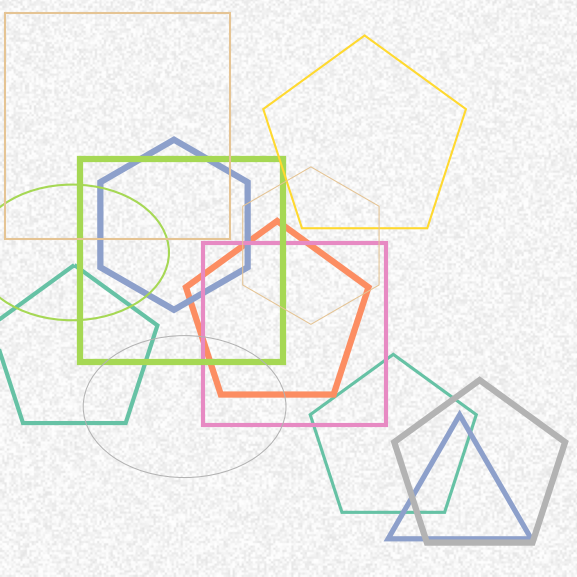[{"shape": "pentagon", "thickness": 1.5, "radius": 0.76, "center": [0.681, 0.234]}, {"shape": "pentagon", "thickness": 2, "radius": 0.76, "center": [0.129, 0.389]}, {"shape": "pentagon", "thickness": 3, "radius": 0.83, "center": [0.48, 0.45]}, {"shape": "triangle", "thickness": 2.5, "radius": 0.72, "center": [0.796, 0.138]}, {"shape": "hexagon", "thickness": 3, "radius": 0.74, "center": [0.301, 0.61]}, {"shape": "square", "thickness": 2, "radius": 0.79, "center": [0.51, 0.421]}, {"shape": "oval", "thickness": 1, "radius": 0.84, "center": [0.125, 0.562]}, {"shape": "square", "thickness": 3, "radius": 0.88, "center": [0.314, 0.547]}, {"shape": "pentagon", "thickness": 1, "radius": 0.92, "center": [0.631, 0.753]}, {"shape": "square", "thickness": 1, "radius": 0.98, "center": [0.203, 0.781]}, {"shape": "hexagon", "thickness": 0.5, "radius": 0.68, "center": [0.538, 0.574]}, {"shape": "pentagon", "thickness": 3, "radius": 0.78, "center": [0.831, 0.185]}, {"shape": "oval", "thickness": 0.5, "radius": 0.88, "center": [0.32, 0.295]}]